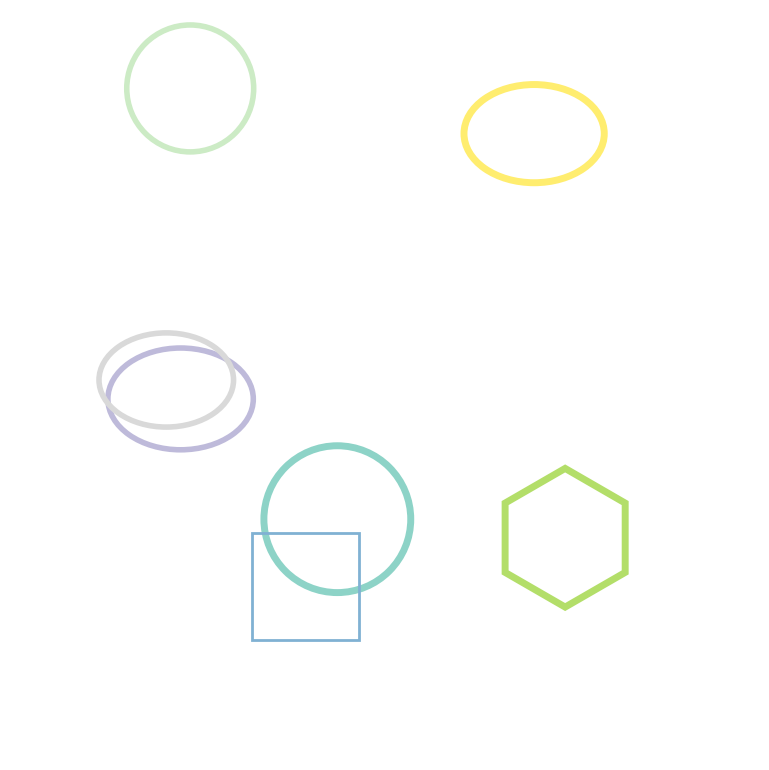[{"shape": "circle", "thickness": 2.5, "radius": 0.48, "center": [0.438, 0.326]}, {"shape": "oval", "thickness": 2, "radius": 0.47, "center": [0.235, 0.482]}, {"shape": "square", "thickness": 1, "radius": 0.35, "center": [0.397, 0.238]}, {"shape": "hexagon", "thickness": 2.5, "radius": 0.45, "center": [0.734, 0.302]}, {"shape": "oval", "thickness": 2, "radius": 0.44, "center": [0.216, 0.507]}, {"shape": "circle", "thickness": 2, "radius": 0.41, "center": [0.247, 0.885]}, {"shape": "oval", "thickness": 2.5, "radius": 0.46, "center": [0.694, 0.826]}]